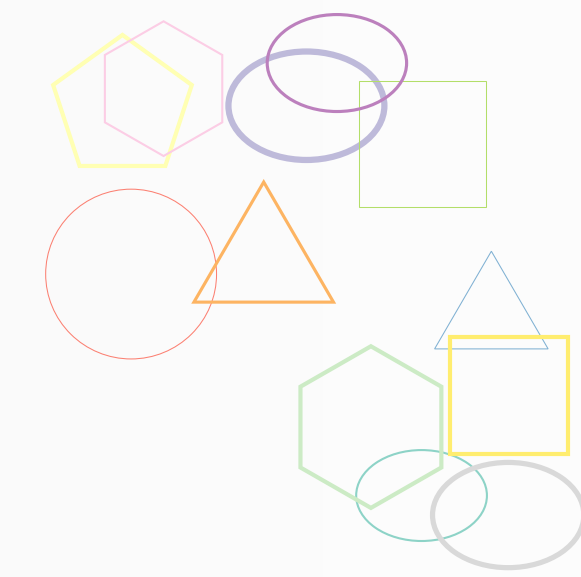[{"shape": "oval", "thickness": 1, "radius": 0.56, "center": [0.725, 0.141]}, {"shape": "pentagon", "thickness": 2, "radius": 0.63, "center": [0.211, 0.813]}, {"shape": "oval", "thickness": 3, "radius": 0.67, "center": [0.527, 0.816]}, {"shape": "circle", "thickness": 0.5, "radius": 0.73, "center": [0.226, 0.525]}, {"shape": "triangle", "thickness": 0.5, "radius": 0.56, "center": [0.845, 0.451]}, {"shape": "triangle", "thickness": 1.5, "radius": 0.69, "center": [0.454, 0.545]}, {"shape": "square", "thickness": 0.5, "radius": 0.55, "center": [0.727, 0.749]}, {"shape": "hexagon", "thickness": 1, "radius": 0.58, "center": [0.281, 0.846]}, {"shape": "oval", "thickness": 2.5, "radius": 0.65, "center": [0.874, 0.107]}, {"shape": "oval", "thickness": 1.5, "radius": 0.6, "center": [0.58, 0.89]}, {"shape": "hexagon", "thickness": 2, "radius": 0.7, "center": [0.638, 0.26]}, {"shape": "square", "thickness": 2, "radius": 0.5, "center": [0.876, 0.314]}]